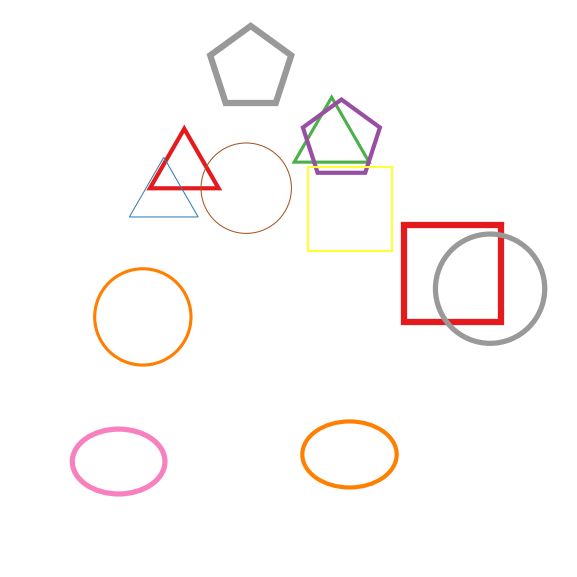[{"shape": "square", "thickness": 3, "radius": 0.42, "center": [0.784, 0.526]}, {"shape": "triangle", "thickness": 2, "radius": 0.34, "center": [0.319, 0.707]}, {"shape": "triangle", "thickness": 0.5, "radius": 0.34, "center": [0.284, 0.658]}, {"shape": "triangle", "thickness": 1.5, "radius": 0.37, "center": [0.574, 0.756]}, {"shape": "pentagon", "thickness": 2, "radius": 0.35, "center": [0.591, 0.757]}, {"shape": "oval", "thickness": 2, "radius": 0.41, "center": [0.605, 0.212]}, {"shape": "circle", "thickness": 1.5, "radius": 0.42, "center": [0.247, 0.45]}, {"shape": "square", "thickness": 1, "radius": 0.36, "center": [0.606, 0.638]}, {"shape": "circle", "thickness": 0.5, "radius": 0.39, "center": [0.426, 0.673]}, {"shape": "oval", "thickness": 2.5, "radius": 0.4, "center": [0.205, 0.2]}, {"shape": "pentagon", "thickness": 3, "radius": 0.37, "center": [0.434, 0.88]}, {"shape": "circle", "thickness": 2.5, "radius": 0.47, "center": [0.849, 0.499]}]